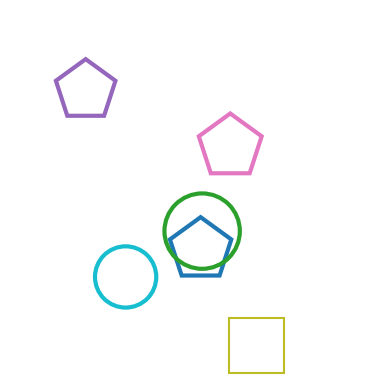[{"shape": "pentagon", "thickness": 3, "radius": 0.42, "center": [0.521, 0.352]}, {"shape": "circle", "thickness": 3, "radius": 0.49, "center": [0.525, 0.4]}, {"shape": "pentagon", "thickness": 3, "radius": 0.41, "center": [0.223, 0.765]}, {"shape": "pentagon", "thickness": 3, "radius": 0.43, "center": [0.598, 0.619]}, {"shape": "square", "thickness": 1.5, "radius": 0.36, "center": [0.666, 0.102]}, {"shape": "circle", "thickness": 3, "radius": 0.4, "center": [0.326, 0.281]}]